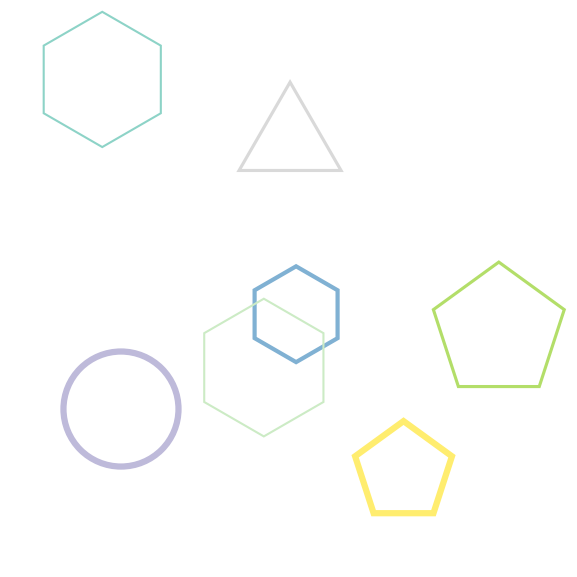[{"shape": "hexagon", "thickness": 1, "radius": 0.59, "center": [0.177, 0.862]}, {"shape": "circle", "thickness": 3, "radius": 0.5, "center": [0.209, 0.291]}, {"shape": "hexagon", "thickness": 2, "radius": 0.41, "center": [0.513, 0.455]}, {"shape": "pentagon", "thickness": 1.5, "radius": 0.6, "center": [0.864, 0.426]}, {"shape": "triangle", "thickness": 1.5, "radius": 0.51, "center": [0.502, 0.755]}, {"shape": "hexagon", "thickness": 1, "radius": 0.6, "center": [0.457, 0.363]}, {"shape": "pentagon", "thickness": 3, "radius": 0.44, "center": [0.699, 0.182]}]